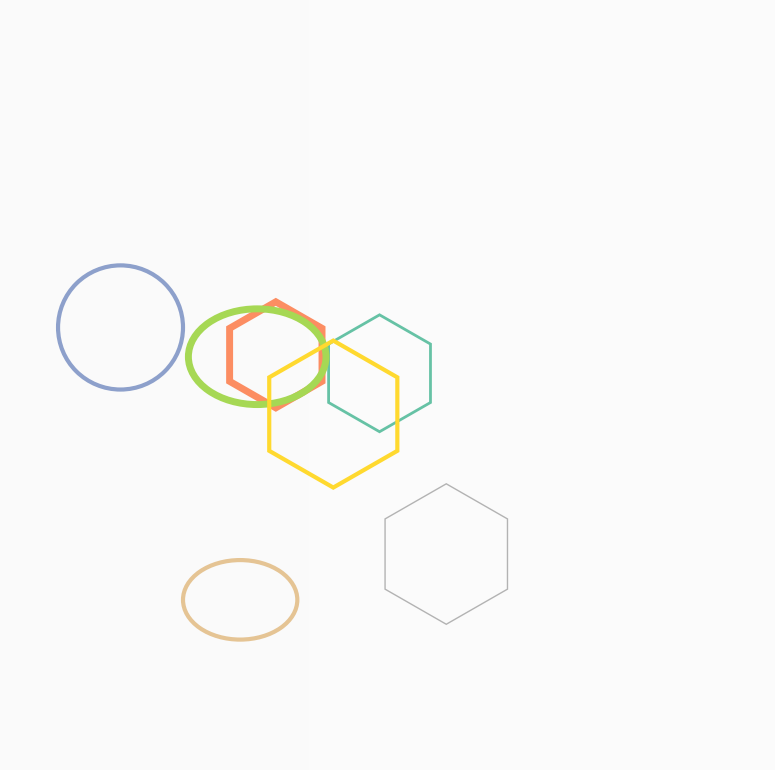[{"shape": "hexagon", "thickness": 1, "radius": 0.38, "center": [0.49, 0.515]}, {"shape": "hexagon", "thickness": 2.5, "radius": 0.34, "center": [0.356, 0.539]}, {"shape": "circle", "thickness": 1.5, "radius": 0.4, "center": [0.156, 0.575]}, {"shape": "oval", "thickness": 2.5, "radius": 0.44, "center": [0.332, 0.537]}, {"shape": "hexagon", "thickness": 1.5, "radius": 0.48, "center": [0.43, 0.462]}, {"shape": "oval", "thickness": 1.5, "radius": 0.37, "center": [0.31, 0.221]}, {"shape": "hexagon", "thickness": 0.5, "radius": 0.46, "center": [0.576, 0.28]}]